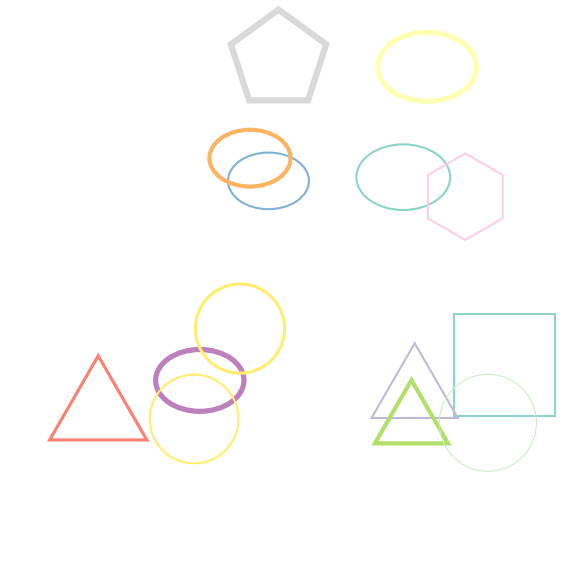[{"shape": "oval", "thickness": 1, "radius": 0.41, "center": [0.698, 0.692]}, {"shape": "square", "thickness": 1, "radius": 0.44, "center": [0.874, 0.367]}, {"shape": "oval", "thickness": 2.5, "radius": 0.43, "center": [0.739, 0.884]}, {"shape": "triangle", "thickness": 1, "radius": 0.43, "center": [0.718, 0.319]}, {"shape": "triangle", "thickness": 1.5, "radius": 0.49, "center": [0.17, 0.286]}, {"shape": "oval", "thickness": 1, "radius": 0.35, "center": [0.465, 0.686]}, {"shape": "oval", "thickness": 2, "radius": 0.35, "center": [0.433, 0.725]}, {"shape": "triangle", "thickness": 2, "radius": 0.37, "center": [0.712, 0.268]}, {"shape": "hexagon", "thickness": 1, "radius": 0.37, "center": [0.806, 0.659]}, {"shape": "pentagon", "thickness": 3, "radius": 0.43, "center": [0.482, 0.896]}, {"shape": "oval", "thickness": 2.5, "radius": 0.38, "center": [0.346, 0.34]}, {"shape": "circle", "thickness": 0.5, "radius": 0.42, "center": [0.845, 0.267]}, {"shape": "circle", "thickness": 1.5, "radius": 0.39, "center": [0.416, 0.43]}, {"shape": "circle", "thickness": 1, "radius": 0.38, "center": [0.336, 0.274]}]